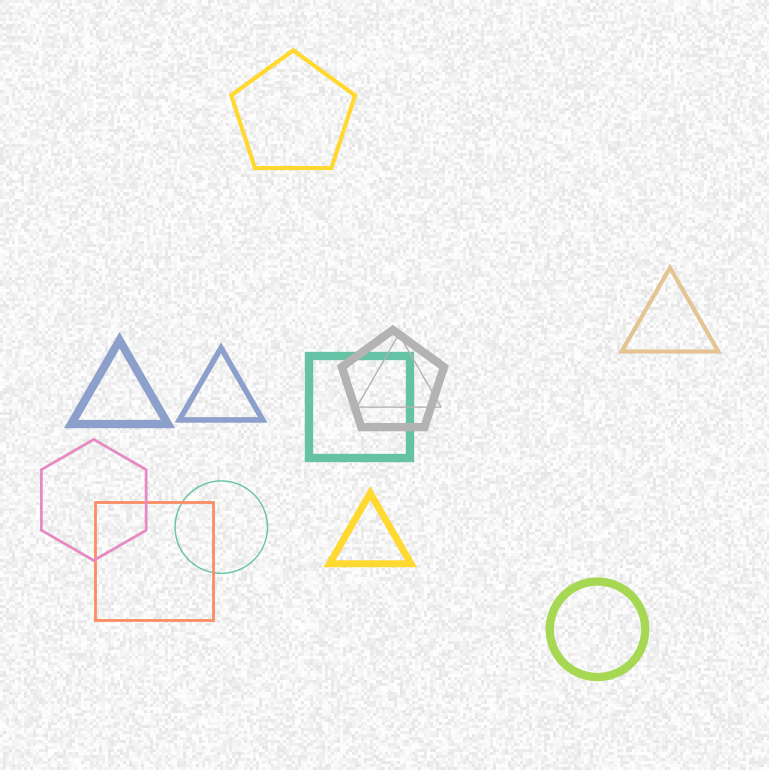[{"shape": "square", "thickness": 3, "radius": 0.33, "center": [0.467, 0.472]}, {"shape": "circle", "thickness": 0.5, "radius": 0.3, "center": [0.287, 0.315]}, {"shape": "square", "thickness": 1, "radius": 0.38, "center": [0.2, 0.272]}, {"shape": "triangle", "thickness": 3, "radius": 0.36, "center": [0.155, 0.486]}, {"shape": "triangle", "thickness": 2, "radius": 0.31, "center": [0.287, 0.486]}, {"shape": "hexagon", "thickness": 1, "radius": 0.39, "center": [0.122, 0.351]}, {"shape": "circle", "thickness": 3, "radius": 0.31, "center": [0.776, 0.183]}, {"shape": "pentagon", "thickness": 1.5, "radius": 0.42, "center": [0.381, 0.85]}, {"shape": "triangle", "thickness": 2.5, "radius": 0.31, "center": [0.481, 0.298]}, {"shape": "triangle", "thickness": 1.5, "radius": 0.36, "center": [0.87, 0.58]}, {"shape": "pentagon", "thickness": 3, "radius": 0.35, "center": [0.51, 0.502]}, {"shape": "triangle", "thickness": 0.5, "radius": 0.32, "center": [0.518, 0.503]}]